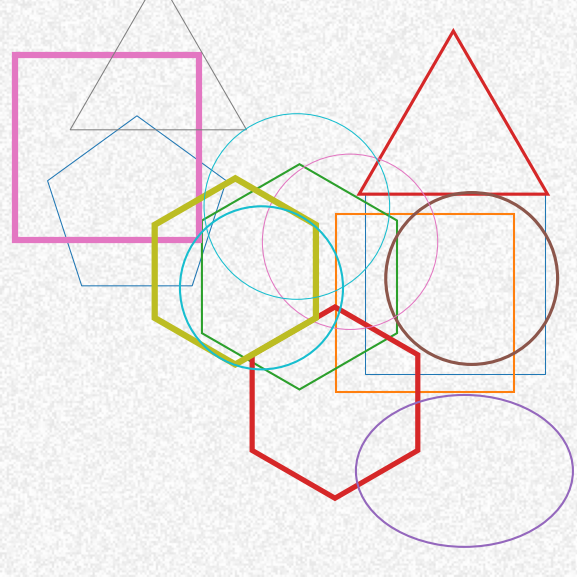[{"shape": "square", "thickness": 0.5, "radius": 0.78, "center": [0.787, 0.507]}, {"shape": "pentagon", "thickness": 0.5, "radius": 0.81, "center": [0.237, 0.636]}, {"shape": "square", "thickness": 1, "radius": 0.77, "center": [0.736, 0.474]}, {"shape": "hexagon", "thickness": 1, "radius": 0.98, "center": [0.519, 0.52]}, {"shape": "hexagon", "thickness": 2.5, "radius": 0.83, "center": [0.58, 0.302]}, {"shape": "triangle", "thickness": 1.5, "radius": 0.94, "center": [0.785, 0.757]}, {"shape": "oval", "thickness": 1, "radius": 0.94, "center": [0.804, 0.184]}, {"shape": "circle", "thickness": 1.5, "radius": 0.74, "center": [0.817, 0.517]}, {"shape": "square", "thickness": 3, "radius": 0.8, "center": [0.186, 0.744]}, {"shape": "circle", "thickness": 0.5, "radius": 0.76, "center": [0.606, 0.58]}, {"shape": "triangle", "thickness": 0.5, "radius": 0.88, "center": [0.274, 0.863]}, {"shape": "hexagon", "thickness": 3, "radius": 0.81, "center": [0.407, 0.529]}, {"shape": "circle", "thickness": 1, "radius": 0.71, "center": [0.453, 0.501]}, {"shape": "circle", "thickness": 0.5, "radius": 0.8, "center": [0.514, 0.642]}]